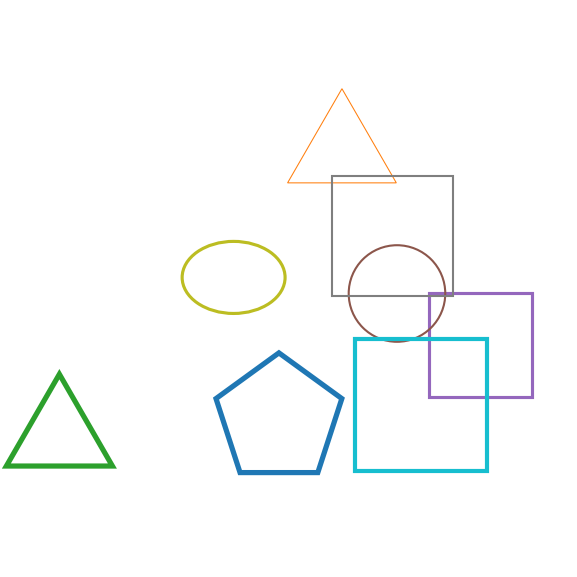[{"shape": "pentagon", "thickness": 2.5, "radius": 0.57, "center": [0.483, 0.273]}, {"shape": "triangle", "thickness": 0.5, "radius": 0.54, "center": [0.592, 0.737]}, {"shape": "triangle", "thickness": 2.5, "radius": 0.53, "center": [0.103, 0.245]}, {"shape": "square", "thickness": 1.5, "radius": 0.45, "center": [0.832, 0.402]}, {"shape": "circle", "thickness": 1, "radius": 0.42, "center": [0.687, 0.491]}, {"shape": "square", "thickness": 1, "radius": 0.52, "center": [0.68, 0.591]}, {"shape": "oval", "thickness": 1.5, "radius": 0.45, "center": [0.405, 0.519]}, {"shape": "square", "thickness": 2, "radius": 0.57, "center": [0.729, 0.298]}]